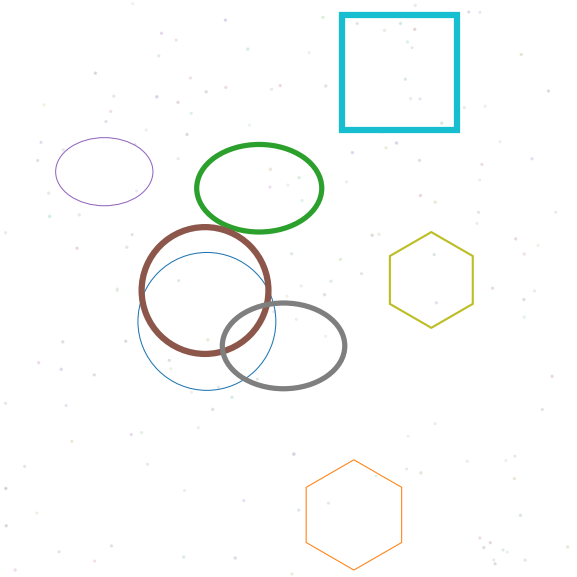[{"shape": "circle", "thickness": 0.5, "radius": 0.6, "center": [0.358, 0.443]}, {"shape": "hexagon", "thickness": 0.5, "radius": 0.48, "center": [0.613, 0.107]}, {"shape": "oval", "thickness": 2.5, "radius": 0.54, "center": [0.449, 0.673]}, {"shape": "oval", "thickness": 0.5, "radius": 0.42, "center": [0.181, 0.702]}, {"shape": "circle", "thickness": 3, "radius": 0.55, "center": [0.355, 0.496]}, {"shape": "oval", "thickness": 2.5, "radius": 0.53, "center": [0.491, 0.4]}, {"shape": "hexagon", "thickness": 1, "radius": 0.41, "center": [0.747, 0.514]}, {"shape": "square", "thickness": 3, "radius": 0.5, "center": [0.692, 0.873]}]